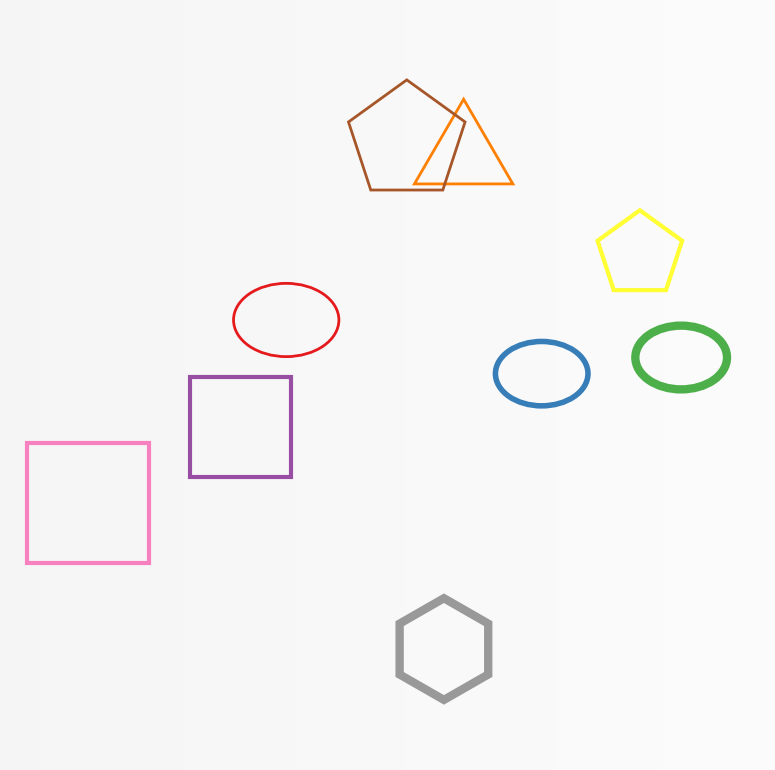[{"shape": "oval", "thickness": 1, "radius": 0.34, "center": [0.369, 0.584]}, {"shape": "oval", "thickness": 2, "radius": 0.3, "center": [0.699, 0.515]}, {"shape": "oval", "thickness": 3, "radius": 0.3, "center": [0.879, 0.536]}, {"shape": "square", "thickness": 1.5, "radius": 0.33, "center": [0.311, 0.446]}, {"shape": "triangle", "thickness": 1, "radius": 0.37, "center": [0.598, 0.798]}, {"shape": "pentagon", "thickness": 1.5, "radius": 0.29, "center": [0.826, 0.67]}, {"shape": "pentagon", "thickness": 1, "radius": 0.4, "center": [0.525, 0.817]}, {"shape": "square", "thickness": 1.5, "radius": 0.39, "center": [0.114, 0.347]}, {"shape": "hexagon", "thickness": 3, "radius": 0.33, "center": [0.573, 0.157]}]